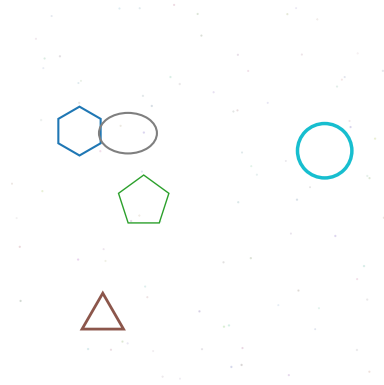[{"shape": "hexagon", "thickness": 1.5, "radius": 0.32, "center": [0.206, 0.66]}, {"shape": "pentagon", "thickness": 1, "radius": 0.34, "center": [0.373, 0.477]}, {"shape": "triangle", "thickness": 2, "radius": 0.31, "center": [0.267, 0.176]}, {"shape": "oval", "thickness": 1.5, "radius": 0.38, "center": [0.332, 0.654]}, {"shape": "circle", "thickness": 2.5, "radius": 0.35, "center": [0.843, 0.608]}]